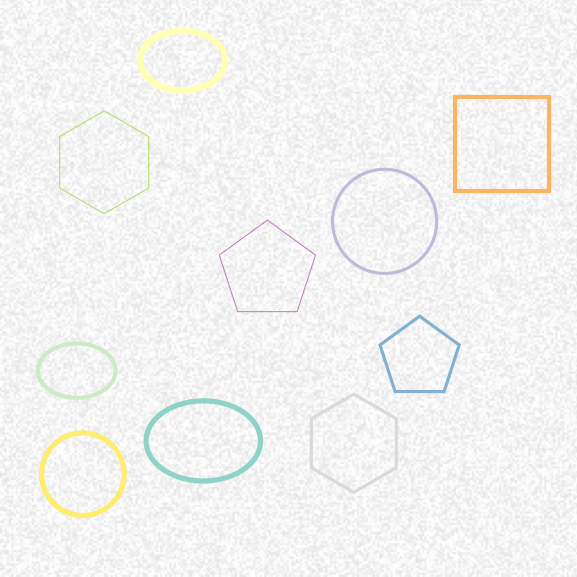[{"shape": "oval", "thickness": 2.5, "radius": 0.5, "center": [0.352, 0.236]}, {"shape": "oval", "thickness": 3, "radius": 0.37, "center": [0.316, 0.894]}, {"shape": "circle", "thickness": 1.5, "radius": 0.45, "center": [0.666, 0.616]}, {"shape": "pentagon", "thickness": 1.5, "radius": 0.36, "center": [0.727, 0.379]}, {"shape": "square", "thickness": 2, "radius": 0.41, "center": [0.869, 0.75]}, {"shape": "hexagon", "thickness": 0.5, "radius": 0.45, "center": [0.18, 0.718]}, {"shape": "hexagon", "thickness": 1.5, "radius": 0.42, "center": [0.613, 0.232]}, {"shape": "pentagon", "thickness": 0.5, "radius": 0.44, "center": [0.463, 0.53]}, {"shape": "oval", "thickness": 2, "radius": 0.34, "center": [0.133, 0.357]}, {"shape": "circle", "thickness": 2.5, "radius": 0.36, "center": [0.144, 0.178]}]